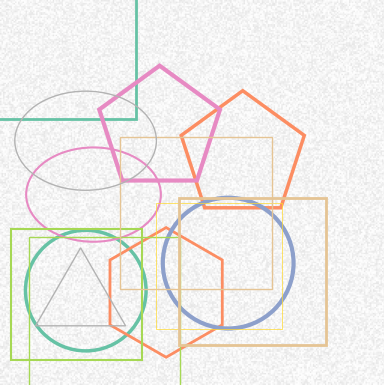[{"shape": "square", "thickness": 2, "radius": 0.89, "center": [0.173, 0.869]}, {"shape": "circle", "thickness": 2.5, "radius": 0.78, "center": [0.223, 0.245]}, {"shape": "hexagon", "thickness": 2, "radius": 0.84, "center": [0.431, 0.24]}, {"shape": "pentagon", "thickness": 2.5, "radius": 0.84, "center": [0.63, 0.596]}, {"shape": "circle", "thickness": 3, "radius": 0.85, "center": [0.593, 0.317]}, {"shape": "pentagon", "thickness": 3, "radius": 0.82, "center": [0.415, 0.665]}, {"shape": "oval", "thickness": 1.5, "radius": 0.87, "center": [0.243, 0.495]}, {"shape": "square", "thickness": 1, "radius": 0.98, "center": [0.271, 0.187]}, {"shape": "square", "thickness": 1.5, "radius": 0.85, "center": [0.198, 0.236]}, {"shape": "square", "thickness": 0.5, "radius": 0.82, "center": [0.569, 0.31]}, {"shape": "square", "thickness": 2, "radius": 0.96, "center": [0.656, 0.295]}, {"shape": "square", "thickness": 1, "radius": 0.99, "center": [0.51, 0.447]}, {"shape": "triangle", "thickness": 1, "radius": 0.67, "center": [0.209, 0.221]}, {"shape": "oval", "thickness": 1, "radius": 0.92, "center": [0.222, 0.635]}]